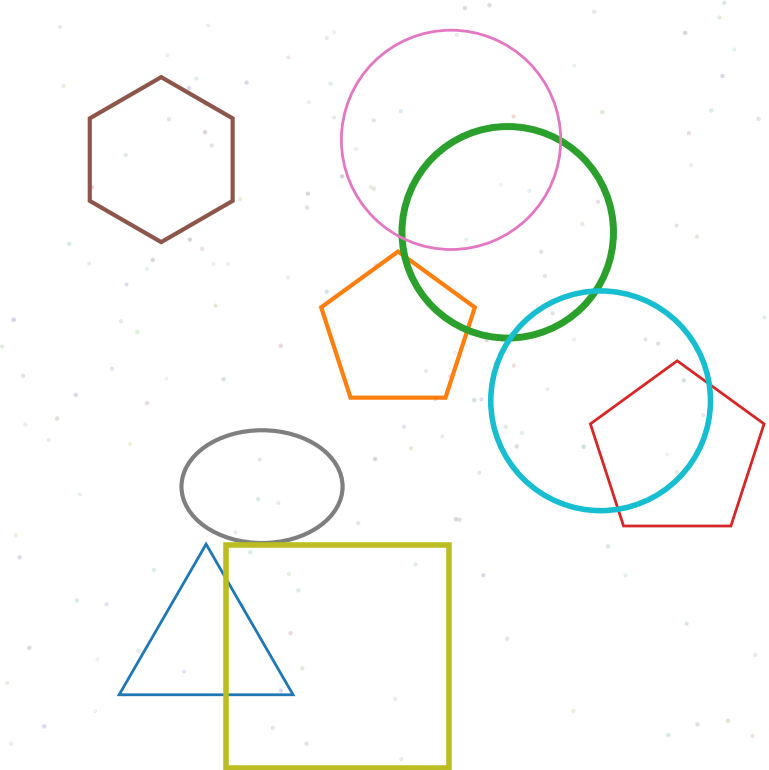[{"shape": "triangle", "thickness": 1, "radius": 0.65, "center": [0.268, 0.163]}, {"shape": "pentagon", "thickness": 1.5, "radius": 0.52, "center": [0.517, 0.568]}, {"shape": "circle", "thickness": 2.5, "radius": 0.69, "center": [0.659, 0.698]}, {"shape": "pentagon", "thickness": 1, "radius": 0.59, "center": [0.88, 0.413]}, {"shape": "hexagon", "thickness": 1.5, "radius": 0.54, "center": [0.209, 0.793]}, {"shape": "circle", "thickness": 1, "radius": 0.71, "center": [0.586, 0.818]}, {"shape": "oval", "thickness": 1.5, "radius": 0.52, "center": [0.34, 0.368]}, {"shape": "square", "thickness": 2, "radius": 0.73, "center": [0.438, 0.147]}, {"shape": "circle", "thickness": 2, "radius": 0.71, "center": [0.78, 0.479]}]